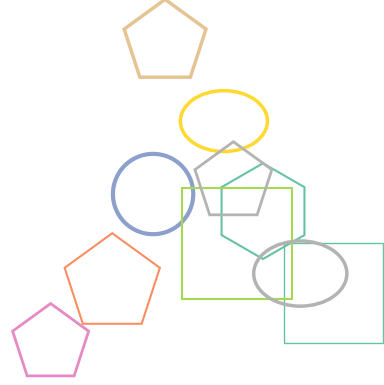[{"shape": "square", "thickness": 1, "radius": 0.64, "center": [0.867, 0.239]}, {"shape": "hexagon", "thickness": 1.5, "radius": 0.62, "center": [0.683, 0.452]}, {"shape": "pentagon", "thickness": 1.5, "radius": 0.65, "center": [0.292, 0.264]}, {"shape": "circle", "thickness": 3, "radius": 0.52, "center": [0.398, 0.496]}, {"shape": "pentagon", "thickness": 2, "radius": 0.52, "center": [0.132, 0.108]}, {"shape": "square", "thickness": 1.5, "radius": 0.72, "center": [0.616, 0.368]}, {"shape": "oval", "thickness": 2.5, "radius": 0.57, "center": [0.582, 0.685]}, {"shape": "pentagon", "thickness": 2.5, "radius": 0.56, "center": [0.429, 0.89]}, {"shape": "oval", "thickness": 2.5, "radius": 0.6, "center": [0.78, 0.289]}, {"shape": "pentagon", "thickness": 2, "radius": 0.52, "center": [0.606, 0.527]}]